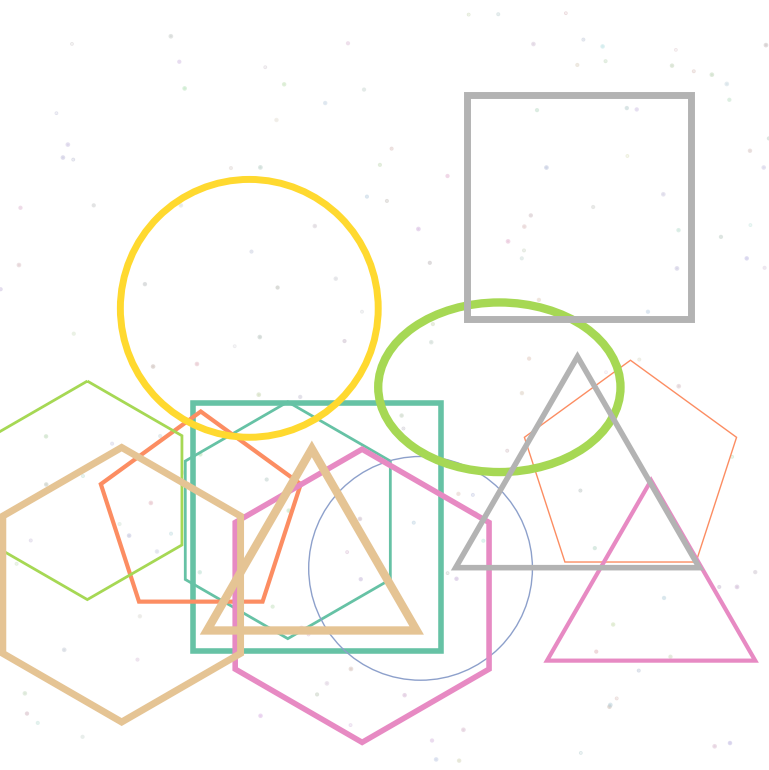[{"shape": "square", "thickness": 2, "radius": 0.8, "center": [0.412, 0.316]}, {"shape": "hexagon", "thickness": 1, "radius": 0.77, "center": [0.374, 0.324]}, {"shape": "pentagon", "thickness": 1.5, "radius": 0.68, "center": [0.261, 0.329]}, {"shape": "pentagon", "thickness": 0.5, "radius": 0.72, "center": [0.819, 0.387]}, {"shape": "circle", "thickness": 0.5, "radius": 0.73, "center": [0.546, 0.262]}, {"shape": "triangle", "thickness": 1.5, "radius": 0.78, "center": [0.846, 0.22]}, {"shape": "hexagon", "thickness": 2, "radius": 0.95, "center": [0.47, 0.226]}, {"shape": "hexagon", "thickness": 1, "radius": 0.71, "center": [0.113, 0.363]}, {"shape": "oval", "thickness": 3, "radius": 0.79, "center": [0.649, 0.497]}, {"shape": "circle", "thickness": 2.5, "radius": 0.84, "center": [0.324, 0.6]}, {"shape": "triangle", "thickness": 3, "radius": 0.79, "center": [0.405, 0.26]}, {"shape": "hexagon", "thickness": 2.5, "radius": 0.89, "center": [0.158, 0.241]}, {"shape": "square", "thickness": 2.5, "radius": 0.73, "center": [0.752, 0.731]}, {"shape": "triangle", "thickness": 2, "radius": 0.91, "center": [0.75, 0.354]}]